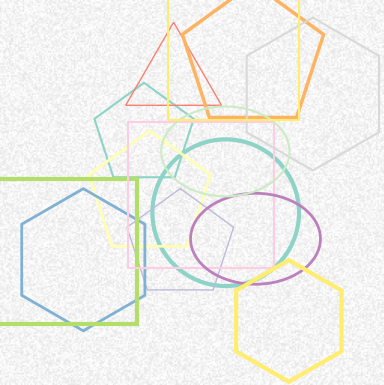[{"shape": "circle", "thickness": 3, "radius": 0.95, "center": [0.586, 0.448]}, {"shape": "pentagon", "thickness": 1.5, "radius": 0.68, "center": [0.374, 0.649]}, {"shape": "pentagon", "thickness": 2, "radius": 0.83, "center": [0.389, 0.495]}, {"shape": "pentagon", "thickness": 1, "radius": 0.73, "center": [0.468, 0.365]}, {"shape": "triangle", "thickness": 1, "radius": 0.72, "center": [0.451, 0.798]}, {"shape": "hexagon", "thickness": 2, "radius": 0.92, "center": [0.216, 0.325]}, {"shape": "pentagon", "thickness": 2.5, "radius": 0.96, "center": [0.657, 0.851]}, {"shape": "square", "thickness": 3, "radius": 0.94, "center": [0.168, 0.346]}, {"shape": "square", "thickness": 1.5, "radius": 0.94, "center": [0.522, 0.494]}, {"shape": "hexagon", "thickness": 1.5, "radius": 0.99, "center": [0.813, 0.756]}, {"shape": "oval", "thickness": 2, "radius": 0.84, "center": [0.664, 0.38]}, {"shape": "oval", "thickness": 1.5, "radius": 0.83, "center": [0.585, 0.607]}, {"shape": "square", "thickness": 1.5, "radius": 0.85, "center": [0.607, 0.859]}, {"shape": "hexagon", "thickness": 3, "radius": 0.79, "center": [0.75, 0.166]}]